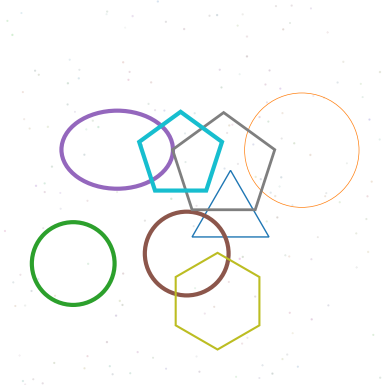[{"shape": "triangle", "thickness": 1, "radius": 0.58, "center": [0.599, 0.442]}, {"shape": "circle", "thickness": 0.5, "radius": 0.74, "center": [0.784, 0.61]}, {"shape": "circle", "thickness": 3, "radius": 0.54, "center": [0.19, 0.315]}, {"shape": "oval", "thickness": 3, "radius": 0.72, "center": [0.304, 0.611]}, {"shape": "circle", "thickness": 3, "radius": 0.54, "center": [0.485, 0.341]}, {"shape": "pentagon", "thickness": 2, "radius": 0.7, "center": [0.581, 0.568]}, {"shape": "hexagon", "thickness": 1.5, "radius": 0.63, "center": [0.565, 0.218]}, {"shape": "pentagon", "thickness": 3, "radius": 0.57, "center": [0.469, 0.596]}]